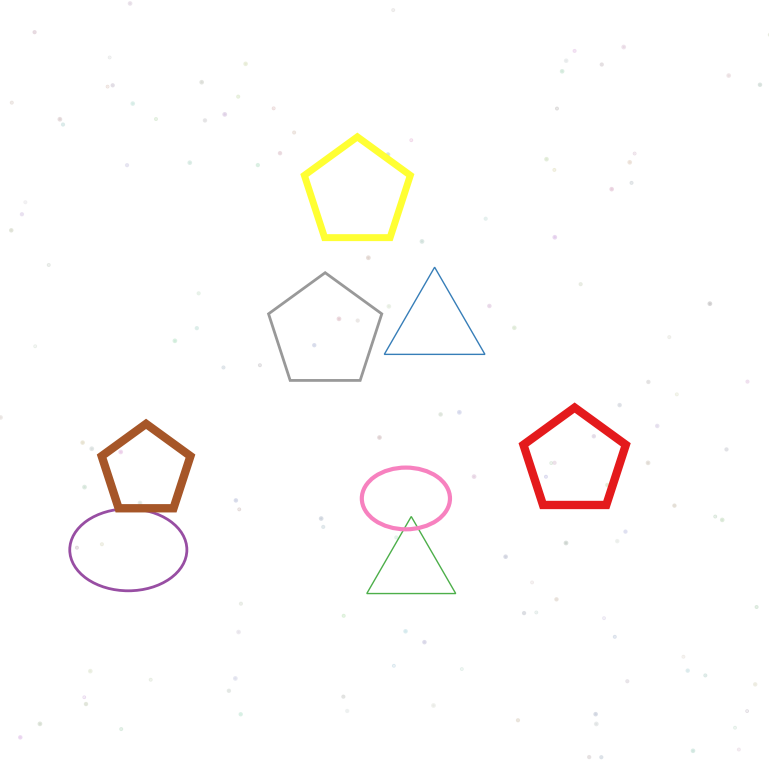[{"shape": "pentagon", "thickness": 3, "radius": 0.35, "center": [0.746, 0.401]}, {"shape": "triangle", "thickness": 0.5, "radius": 0.38, "center": [0.564, 0.578]}, {"shape": "triangle", "thickness": 0.5, "radius": 0.33, "center": [0.534, 0.263]}, {"shape": "oval", "thickness": 1, "radius": 0.38, "center": [0.167, 0.286]}, {"shape": "pentagon", "thickness": 2.5, "radius": 0.36, "center": [0.464, 0.75]}, {"shape": "pentagon", "thickness": 3, "radius": 0.3, "center": [0.19, 0.389]}, {"shape": "oval", "thickness": 1.5, "radius": 0.29, "center": [0.527, 0.353]}, {"shape": "pentagon", "thickness": 1, "radius": 0.39, "center": [0.422, 0.568]}]